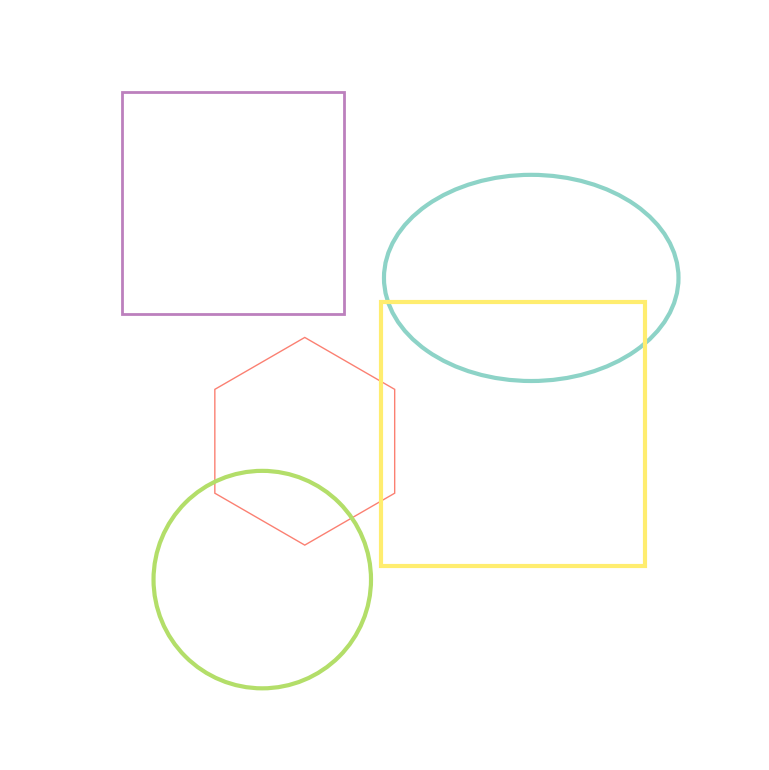[{"shape": "oval", "thickness": 1.5, "radius": 0.96, "center": [0.69, 0.639]}, {"shape": "hexagon", "thickness": 0.5, "radius": 0.67, "center": [0.396, 0.427]}, {"shape": "circle", "thickness": 1.5, "radius": 0.71, "center": [0.341, 0.247]}, {"shape": "square", "thickness": 1, "radius": 0.72, "center": [0.303, 0.736]}, {"shape": "square", "thickness": 1.5, "radius": 0.86, "center": [0.666, 0.436]}]